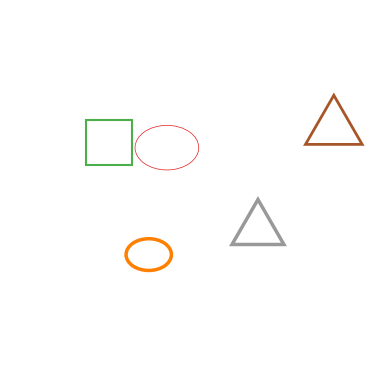[{"shape": "oval", "thickness": 0.5, "radius": 0.41, "center": [0.434, 0.616]}, {"shape": "square", "thickness": 1.5, "radius": 0.3, "center": [0.282, 0.63]}, {"shape": "oval", "thickness": 2.5, "radius": 0.29, "center": [0.386, 0.339]}, {"shape": "triangle", "thickness": 2, "radius": 0.43, "center": [0.867, 0.667]}, {"shape": "triangle", "thickness": 2.5, "radius": 0.39, "center": [0.67, 0.404]}]